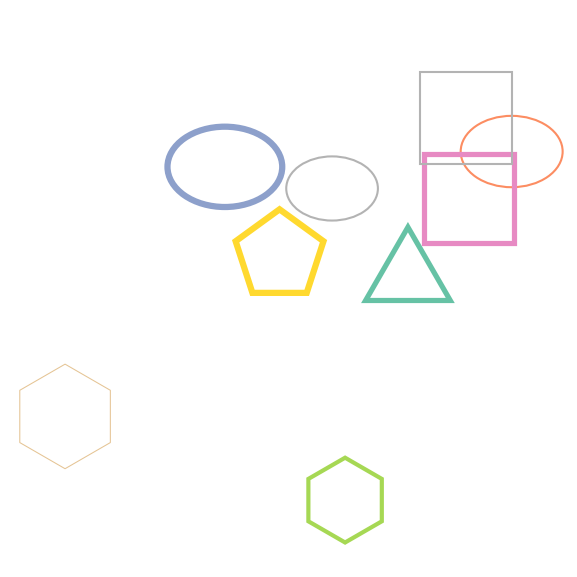[{"shape": "triangle", "thickness": 2.5, "radius": 0.42, "center": [0.706, 0.521]}, {"shape": "oval", "thickness": 1, "radius": 0.44, "center": [0.886, 0.737]}, {"shape": "oval", "thickness": 3, "radius": 0.5, "center": [0.389, 0.71]}, {"shape": "square", "thickness": 2.5, "radius": 0.39, "center": [0.812, 0.656]}, {"shape": "hexagon", "thickness": 2, "radius": 0.37, "center": [0.598, 0.133]}, {"shape": "pentagon", "thickness": 3, "radius": 0.4, "center": [0.484, 0.557]}, {"shape": "hexagon", "thickness": 0.5, "radius": 0.45, "center": [0.113, 0.278]}, {"shape": "oval", "thickness": 1, "radius": 0.4, "center": [0.575, 0.673]}, {"shape": "square", "thickness": 1, "radius": 0.4, "center": [0.807, 0.794]}]